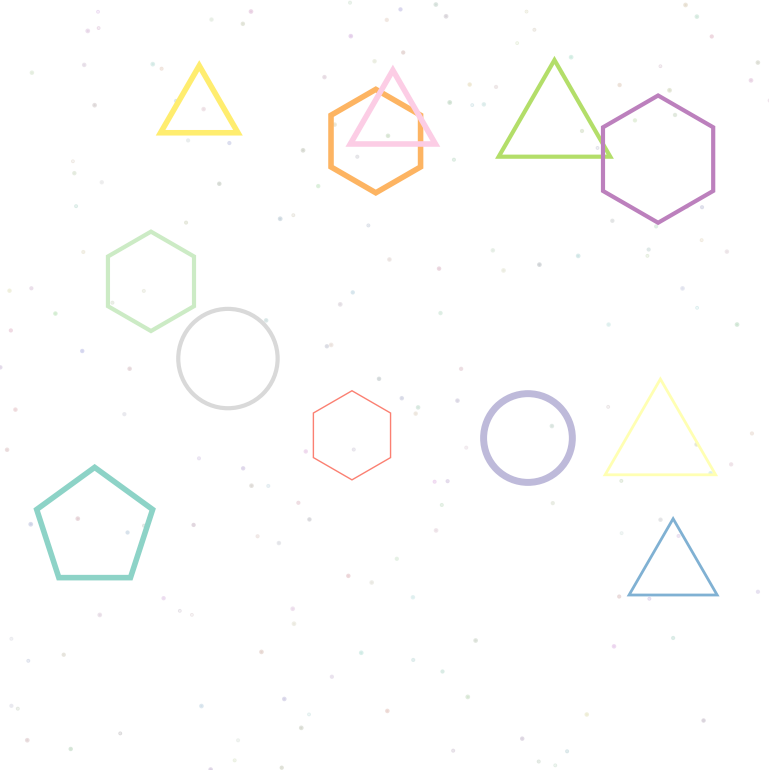[{"shape": "pentagon", "thickness": 2, "radius": 0.4, "center": [0.123, 0.314]}, {"shape": "triangle", "thickness": 1, "radius": 0.41, "center": [0.858, 0.425]}, {"shape": "circle", "thickness": 2.5, "radius": 0.29, "center": [0.686, 0.431]}, {"shape": "hexagon", "thickness": 0.5, "radius": 0.29, "center": [0.457, 0.435]}, {"shape": "triangle", "thickness": 1, "radius": 0.33, "center": [0.874, 0.26]}, {"shape": "hexagon", "thickness": 2, "radius": 0.34, "center": [0.488, 0.817]}, {"shape": "triangle", "thickness": 1.5, "radius": 0.42, "center": [0.72, 0.838]}, {"shape": "triangle", "thickness": 2, "radius": 0.32, "center": [0.51, 0.845]}, {"shape": "circle", "thickness": 1.5, "radius": 0.32, "center": [0.296, 0.534]}, {"shape": "hexagon", "thickness": 1.5, "radius": 0.41, "center": [0.855, 0.793]}, {"shape": "hexagon", "thickness": 1.5, "radius": 0.32, "center": [0.196, 0.635]}, {"shape": "triangle", "thickness": 2, "radius": 0.29, "center": [0.259, 0.857]}]